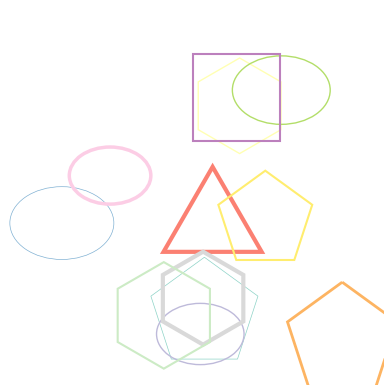[{"shape": "pentagon", "thickness": 0.5, "radius": 0.73, "center": [0.531, 0.186]}, {"shape": "hexagon", "thickness": 1, "radius": 0.62, "center": [0.622, 0.725]}, {"shape": "oval", "thickness": 1, "radius": 0.57, "center": [0.52, 0.132]}, {"shape": "triangle", "thickness": 3, "radius": 0.74, "center": [0.552, 0.419]}, {"shape": "oval", "thickness": 0.5, "radius": 0.68, "center": [0.161, 0.421]}, {"shape": "pentagon", "thickness": 2, "radius": 0.75, "center": [0.889, 0.118]}, {"shape": "oval", "thickness": 1, "radius": 0.64, "center": [0.731, 0.766]}, {"shape": "oval", "thickness": 2.5, "radius": 0.53, "center": [0.286, 0.544]}, {"shape": "hexagon", "thickness": 3, "radius": 0.6, "center": [0.528, 0.226]}, {"shape": "square", "thickness": 1.5, "radius": 0.57, "center": [0.614, 0.747]}, {"shape": "hexagon", "thickness": 1.5, "radius": 0.69, "center": [0.425, 0.181]}, {"shape": "pentagon", "thickness": 1.5, "radius": 0.64, "center": [0.689, 0.428]}]